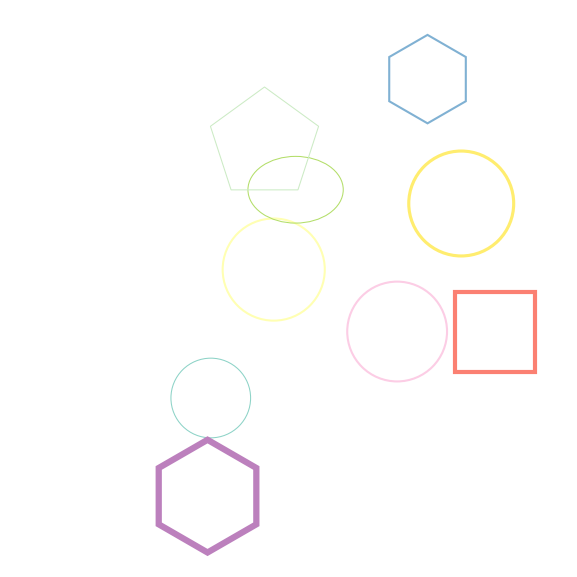[{"shape": "circle", "thickness": 0.5, "radius": 0.34, "center": [0.365, 0.31]}, {"shape": "circle", "thickness": 1, "radius": 0.44, "center": [0.474, 0.532]}, {"shape": "square", "thickness": 2, "radius": 0.35, "center": [0.858, 0.425]}, {"shape": "hexagon", "thickness": 1, "radius": 0.38, "center": [0.74, 0.862]}, {"shape": "oval", "thickness": 0.5, "radius": 0.41, "center": [0.512, 0.671]}, {"shape": "circle", "thickness": 1, "radius": 0.43, "center": [0.688, 0.425]}, {"shape": "hexagon", "thickness": 3, "radius": 0.49, "center": [0.359, 0.14]}, {"shape": "pentagon", "thickness": 0.5, "radius": 0.49, "center": [0.458, 0.75]}, {"shape": "circle", "thickness": 1.5, "radius": 0.45, "center": [0.799, 0.647]}]